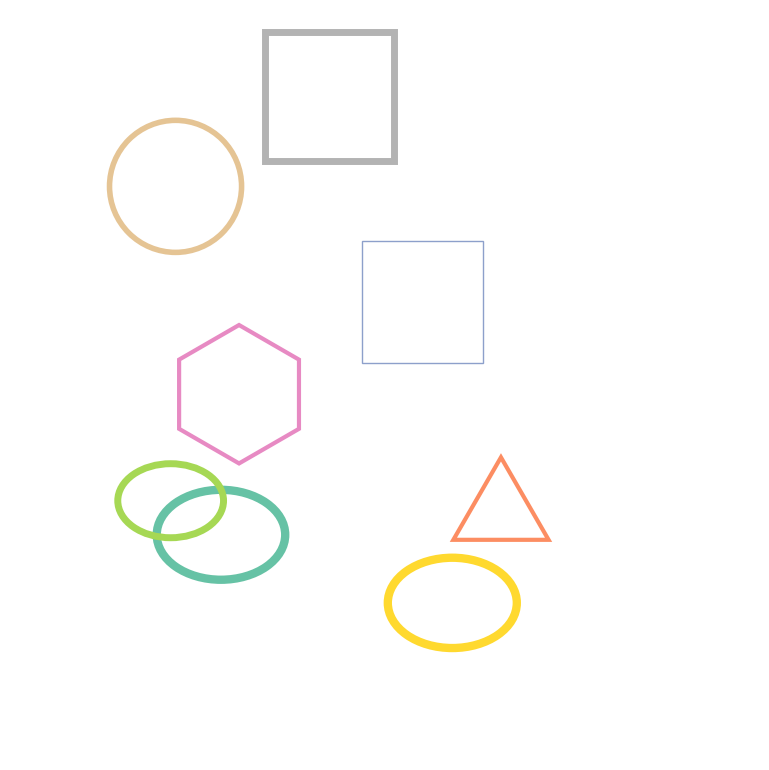[{"shape": "oval", "thickness": 3, "radius": 0.42, "center": [0.287, 0.305]}, {"shape": "triangle", "thickness": 1.5, "radius": 0.36, "center": [0.651, 0.335]}, {"shape": "square", "thickness": 0.5, "radius": 0.39, "center": [0.549, 0.608]}, {"shape": "hexagon", "thickness": 1.5, "radius": 0.45, "center": [0.31, 0.488]}, {"shape": "oval", "thickness": 2.5, "radius": 0.34, "center": [0.222, 0.35]}, {"shape": "oval", "thickness": 3, "radius": 0.42, "center": [0.587, 0.217]}, {"shape": "circle", "thickness": 2, "radius": 0.43, "center": [0.228, 0.758]}, {"shape": "square", "thickness": 2.5, "radius": 0.42, "center": [0.428, 0.875]}]